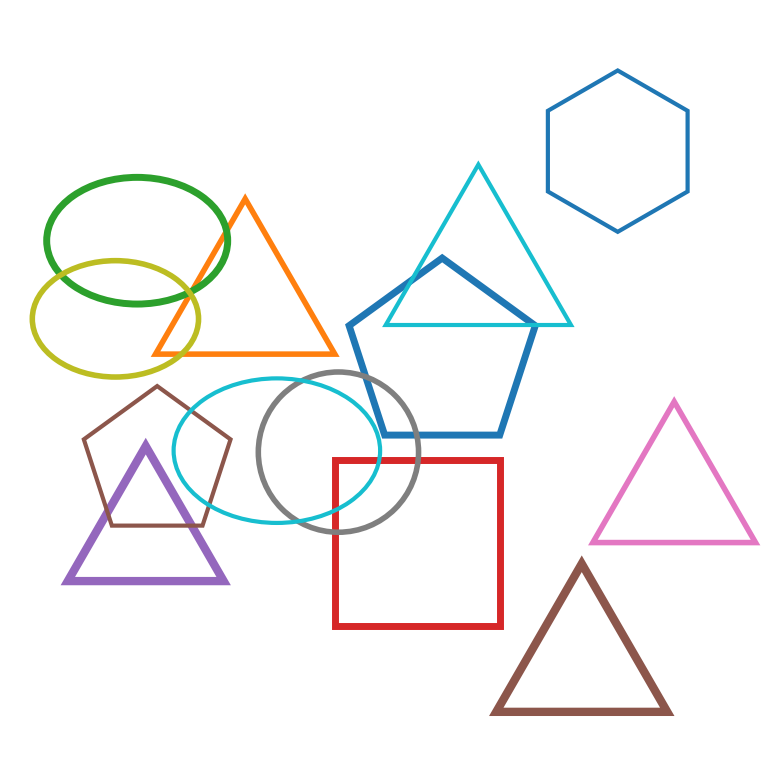[{"shape": "pentagon", "thickness": 2.5, "radius": 0.64, "center": [0.574, 0.538]}, {"shape": "hexagon", "thickness": 1.5, "radius": 0.52, "center": [0.802, 0.804]}, {"shape": "triangle", "thickness": 2, "radius": 0.67, "center": [0.318, 0.607]}, {"shape": "oval", "thickness": 2.5, "radius": 0.59, "center": [0.178, 0.687]}, {"shape": "square", "thickness": 2.5, "radius": 0.54, "center": [0.542, 0.295]}, {"shape": "triangle", "thickness": 3, "radius": 0.58, "center": [0.189, 0.304]}, {"shape": "triangle", "thickness": 3, "radius": 0.64, "center": [0.756, 0.14]}, {"shape": "pentagon", "thickness": 1.5, "radius": 0.5, "center": [0.204, 0.398]}, {"shape": "triangle", "thickness": 2, "radius": 0.61, "center": [0.876, 0.356]}, {"shape": "circle", "thickness": 2, "radius": 0.52, "center": [0.44, 0.413]}, {"shape": "oval", "thickness": 2, "radius": 0.54, "center": [0.15, 0.586]}, {"shape": "oval", "thickness": 1.5, "radius": 0.67, "center": [0.36, 0.415]}, {"shape": "triangle", "thickness": 1.5, "radius": 0.69, "center": [0.621, 0.647]}]